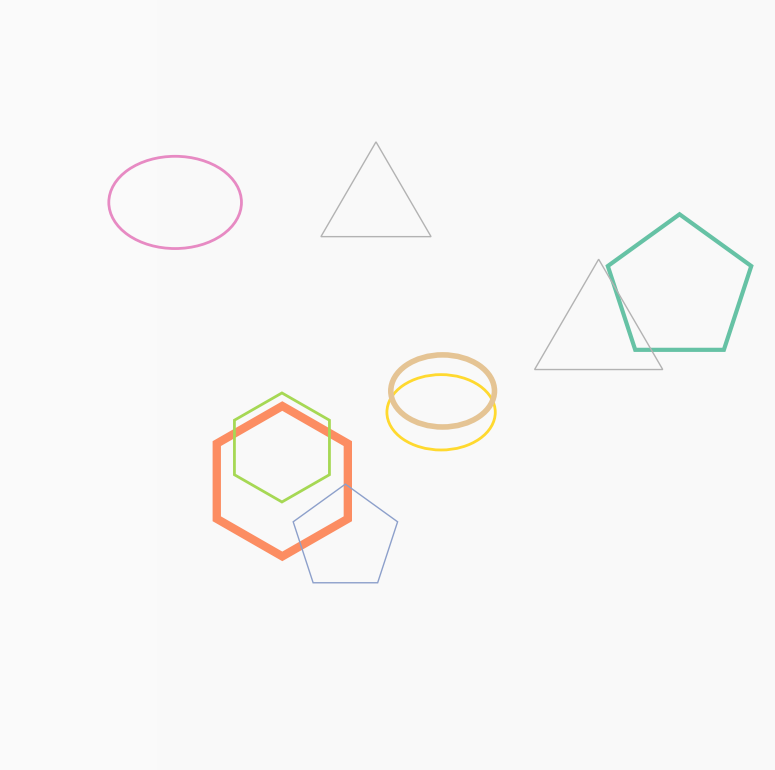[{"shape": "pentagon", "thickness": 1.5, "radius": 0.49, "center": [0.877, 0.624]}, {"shape": "hexagon", "thickness": 3, "radius": 0.49, "center": [0.364, 0.375]}, {"shape": "pentagon", "thickness": 0.5, "radius": 0.35, "center": [0.446, 0.3]}, {"shape": "oval", "thickness": 1, "radius": 0.43, "center": [0.226, 0.737]}, {"shape": "hexagon", "thickness": 1, "radius": 0.35, "center": [0.364, 0.419]}, {"shape": "oval", "thickness": 1, "radius": 0.35, "center": [0.569, 0.465]}, {"shape": "oval", "thickness": 2, "radius": 0.33, "center": [0.571, 0.492]}, {"shape": "triangle", "thickness": 0.5, "radius": 0.48, "center": [0.772, 0.568]}, {"shape": "triangle", "thickness": 0.5, "radius": 0.41, "center": [0.485, 0.734]}]